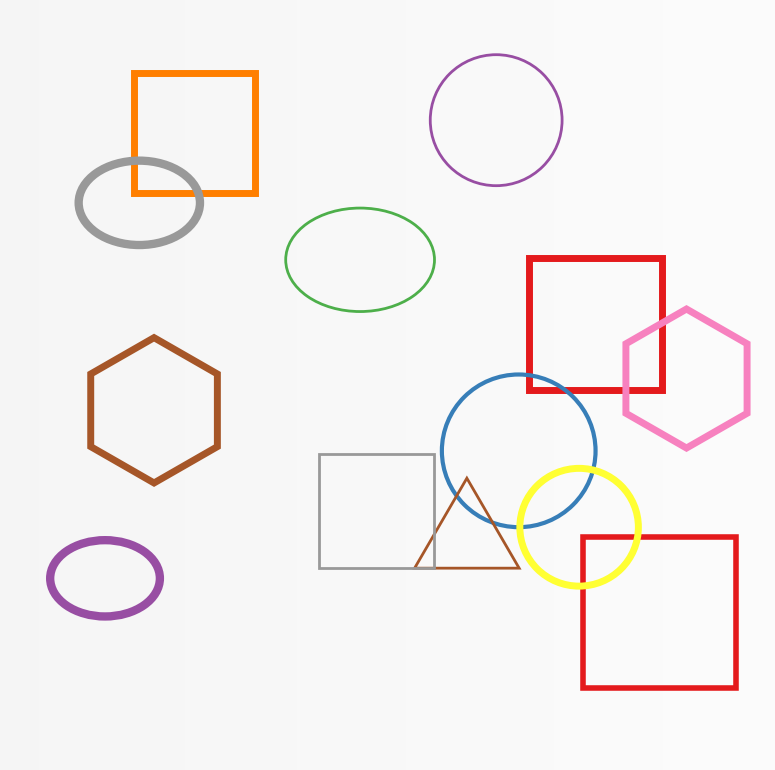[{"shape": "square", "thickness": 2, "radius": 0.49, "center": [0.851, 0.205]}, {"shape": "square", "thickness": 2.5, "radius": 0.43, "center": [0.769, 0.579]}, {"shape": "circle", "thickness": 1.5, "radius": 0.5, "center": [0.669, 0.415]}, {"shape": "oval", "thickness": 1, "radius": 0.48, "center": [0.465, 0.663]}, {"shape": "oval", "thickness": 3, "radius": 0.35, "center": [0.136, 0.249]}, {"shape": "circle", "thickness": 1, "radius": 0.43, "center": [0.64, 0.844]}, {"shape": "square", "thickness": 2.5, "radius": 0.39, "center": [0.251, 0.827]}, {"shape": "circle", "thickness": 2.5, "radius": 0.38, "center": [0.747, 0.315]}, {"shape": "hexagon", "thickness": 2.5, "radius": 0.47, "center": [0.199, 0.467]}, {"shape": "triangle", "thickness": 1, "radius": 0.39, "center": [0.602, 0.301]}, {"shape": "hexagon", "thickness": 2.5, "radius": 0.45, "center": [0.886, 0.508]}, {"shape": "oval", "thickness": 3, "radius": 0.39, "center": [0.18, 0.737]}, {"shape": "square", "thickness": 1, "radius": 0.37, "center": [0.486, 0.336]}]